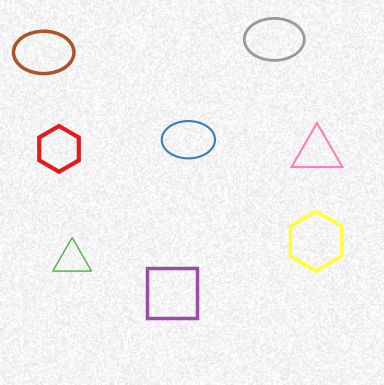[{"shape": "hexagon", "thickness": 3, "radius": 0.3, "center": [0.153, 0.613]}, {"shape": "oval", "thickness": 1.5, "radius": 0.35, "center": [0.489, 0.637]}, {"shape": "triangle", "thickness": 1, "radius": 0.29, "center": [0.187, 0.325]}, {"shape": "square", "thickness": 2.5, "radius": 0.32, "center": [0.447, 0.24]}, {"shape": "hexagon", "thickness": 2.5, "radius": 0.39, "center": [0.821, 0.373]}, {"shape": "oval", "thickness": 2.5, "radius": 0.39, "center": [0.114, 0.864]}, {"shape": "triangle", "thickness": 1.5, "radius": 0.38, "center": [0.823, 0.604]}, {"shape": "oval", "thickness": 2, "radius": 0.39, "center": [0.712, 0.898]}]